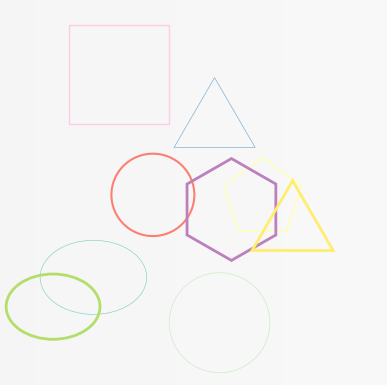[{"shape": "oval", "thickness": 0.5, "radius": 0.69, "center": [0.241, 0.28]}, {"shape": "pentagon", "thickness": 1, "radius": 0.53, "center": [0.677, 0.485]}, {"shape": "circle", "thickness": 1.5, "radius": 0.54, "center": [0.395, 0.494]}, {"shape": "triangle", "thickness": 0.5, "radius": 0.6, "center": [0.554, 0.677]}, {"shape": "oval", "thickness": 2, "radius": 0.61, "center": [0.137, 0.203]}, {"shape": "square", "thickness": 1, "radius": 0.64, "center": [0.306, 0.806]}, {"shape": "hexagon", "thickness": 2, "radius": 0.66, "center": [0.597, 0.456]}, {"shape": "circle", "thickness": 0.5, "radius": 0.65, "center": [0.567, 0.162]}, {"shape": "triangle", "thickness": 2, "radius": 0.6, "center": [0.755, 0.41]}]